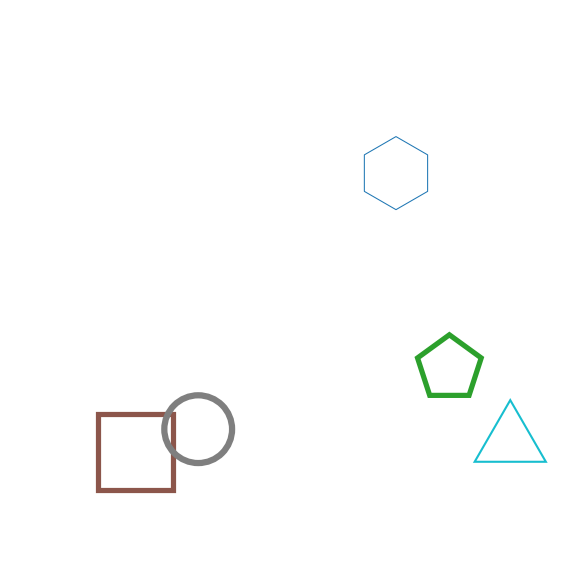[{"shape": "hexagon", "thickness": 0.5, "radius": 0.32, "center": [0.686, 0.699]}, {"shape": "pentagon", "thickness": 2.5, "radius": 0.29, "center": [0.778, 0.361]}, {"shape": "square", "thickness": 2.5, "radius": 0.33, "center": [0.234, 0.217]}, {"shape": "circle", "thickness": 3, "radius": 0.29, "center": [0.343, 0.256]}, {"shape": "triangle", "thickness": 1, "radius": 0.36, "center": [0.884, 0.235]}]